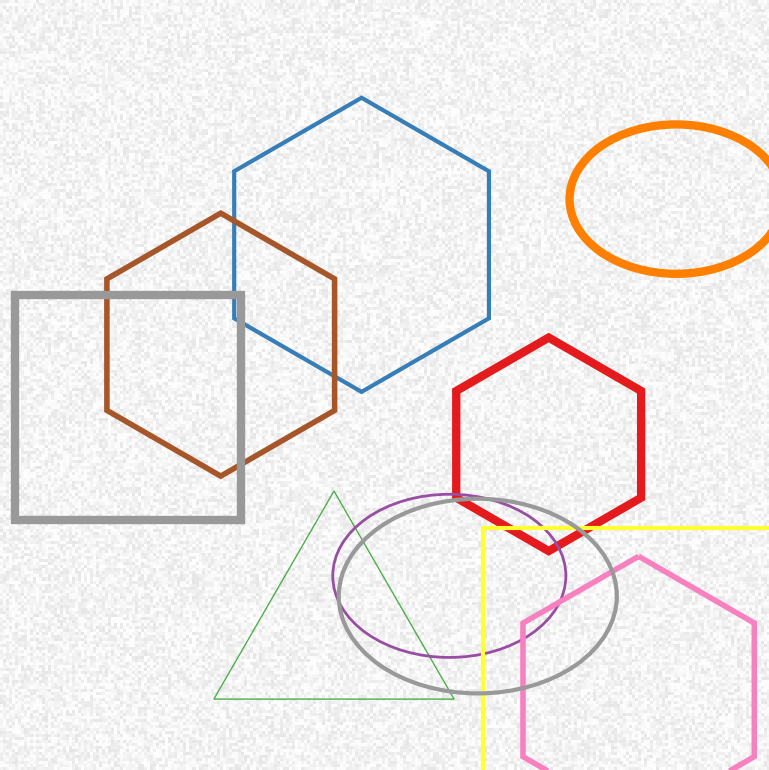[{"shape": "hexagon", "thickness": 3, "radius": 0.69, "center": [0.713, 0.423]}, {"shape": "hexagon", "thickness": 1.5, "radius": 0.95, "center": [0.47, 0.682]}, {"shape": "triangle", "thickness": 0.5, "radius": 0.9, "center": [0.434, 0.182]}, {"shape": "oval", "thickness": 1, "radius": 0.76, "center": [0.584, 0.252]}, {"shape": "oval", "thickness": 3, "radius": 0.69, "center": [0.878, 0.741]}, {"shape": "square", "thickness": 1.5, "radius": 0.93, "center": [0.814, 0.128]}, {"shape": "hexagon", "thickness": 2, "radius": 0.85, "center": [0.287, 0.552]}, {"shape": "hexagon", "thickness": 2, "radius": 0.87, "center": [0.829, 0.104]}, {"shape": "oval", "thickness": 1.5, "radius": 0.9, "center": [0.62, 0.226]}, {"shape": "square", "thickness": 3, "radius": 0.73, "center": [0.166, 0.471]}]